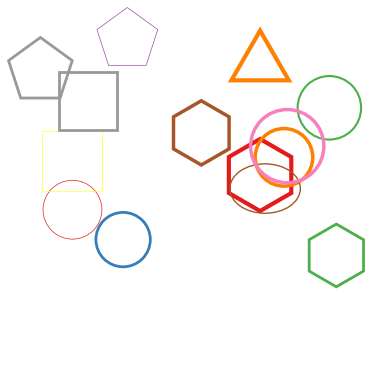[{"shape": "circle", "thickness": 0.5, "radius": 0.38, "center": [0.188, 0.455]}, {"shape": "hexagon", "thickness": 3, "radius": 0.47, "center": [0.676, 0.545]}, {"shape": "circle", "thickness": 2, "radius": 0.35, "center": [0.32, 0.378]}, {"shape": "hexagon", "thickness": 2, "radius": 0.41, "center": [0.874, 0.337]}, {"shape": "circle", "thickness": 1.5, "radius": 0.41, "center": [0.856, 0.72]}, {"shape": "pentagon", "thickness": 0.5, "radius": 0.42, "center": [0.331, 0.897]}, {"shape": "triangle", "thickness": 3, "radius": 0.43, "center": [0.676, 0.834]}, {"shape": "circle", "thickness": 2.5, "radius": 0.37, "center": [0.738, 0.591]}, {"shape": "square", "thickness": 0.5, "radius": 0.39, "center": [0.187, 0.582]}, {"shape": "hexagon", "thickness": 2.5, "radius": 0.42, "center": [0.523, 0.655]}, {"shape": "oval", "thickness": 1, "radius": 0.46, "center": [0.689, 0.51]}, {"shape": "circle", "thickness": 2.5, "radius": 0.48, "center": [0.746, 0.62]}, {"shape": "square", "thickness": 2, "radius": 0.38, "center": [0.227, 0.737]}, {"shape": "pentagon", "thickness": 2, "radius": 0.43, "center": [0.105, 0.816]}]